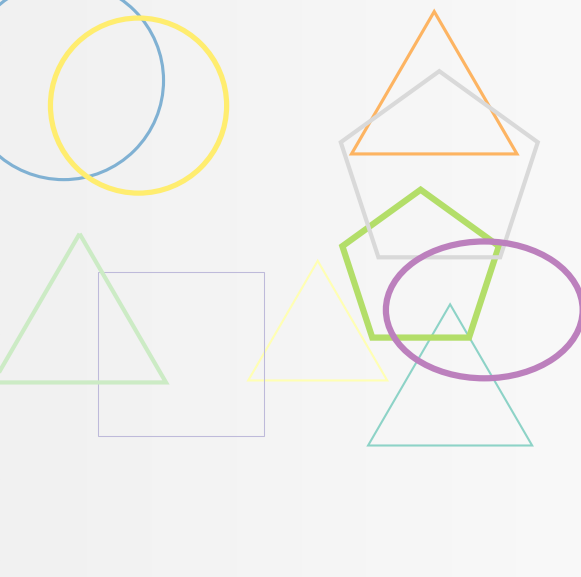[{"shape": "triangle", "thickness": 1, "radius": 0.81, "center": [0.774, 0.309]}, {"shape": "triangle", "thickness": 1, "radius": 0.69, "center": [0.547, 0.409]}, {"shape": "square", "thickness": 0.5, "radius": 0.71, "center": [0.312, 0.386]}, {"shape": "circle", "thickness": 1.5, "radius": 0.86, "center": [0.11, 0.86]}, {"shape": "triangle", "thickness": 1.5, "radius": 0.82, "center": [0.747, 0.815]}, {"shape": "pentagon", "thickness": 3, "radius": 0.71, "center": [0.724, 0.529]}, {"shape": "pentagon", "thickness": 2, "radius": 0.89, "center": [0.756, 0.698]}, {"shape": "oval", "thickness": 3, "radius": 0.85, "center": [0.833, 0.463]}, {"shape": "triangle", "thickness": 2, "radius": 0.86, "center": [0.137, 0.423]}, {"shape": "circle", "thickness": 2.5, "radius": 0.76, "center": [0.238, 0.816]}]